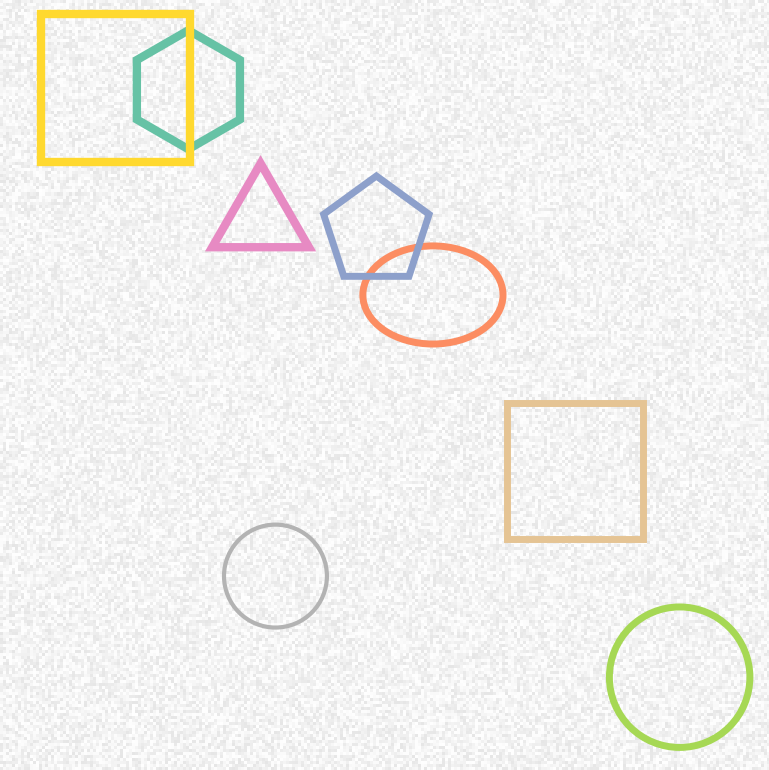[{"shape": "hexagon", "thickness": 3, "radius": 0.39, "center": [0.245, 0.883]}, {"shape": "oval", "thickness": 2.5, "radius": 0.46, "center": [0.562, 0.617]}, {"shape": "pentagon", "thickness": 2.5, "radius": 0.36, "center": [0.489, 0.699]}, {"shape": "triangle", "thickness": 3, "radius": 0.36, "center": [0.338, 0.715]}, {"shape": "circle", "thickness": 2.5, "radius": 0.46, "center": [0.883, 0.121]}, {"shape": "square", "thickness": 3, "radius": 0.48, "center": [0.15, 0.886]}, {"shape": "square", "thickness": 2.5, "radius": 0.44, "center": [0.747, 0.388]}, {"shape": "circle", "thickness": 1.5, "radius": 0.33, "center": [0.358, 0.252]}]